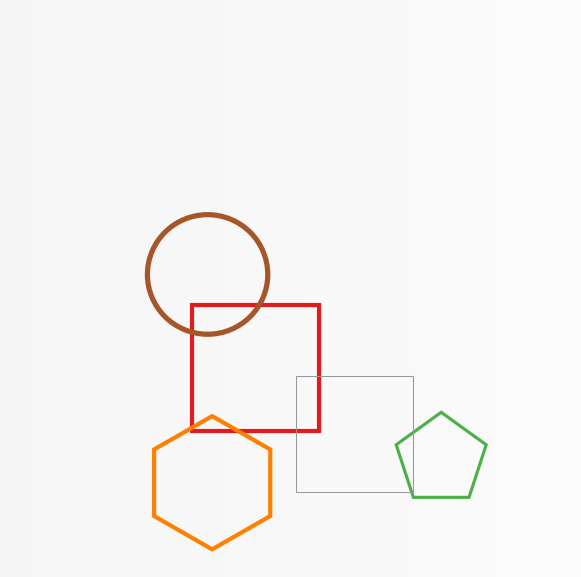[{"shape": "square", "thickness": 2, "radius": 0.55, "center": [0.439, 0.362]}, {"shape": "pentagon", "thickness": 1.5, "radius": 0.41, "center": [0.759, 0.204]}, {"shape": "hexagon", "thickness": 2, "radius": 0.58, "center": [0.365, 0.163]}, {"shape": "circle", "thickness": 2.5, "radius": 0.52, "center": [0.357, 0.524]}, {"shape": "square", "thickness": 0.5, "radius": 0.5, "center": [0.609, 0.248]}]